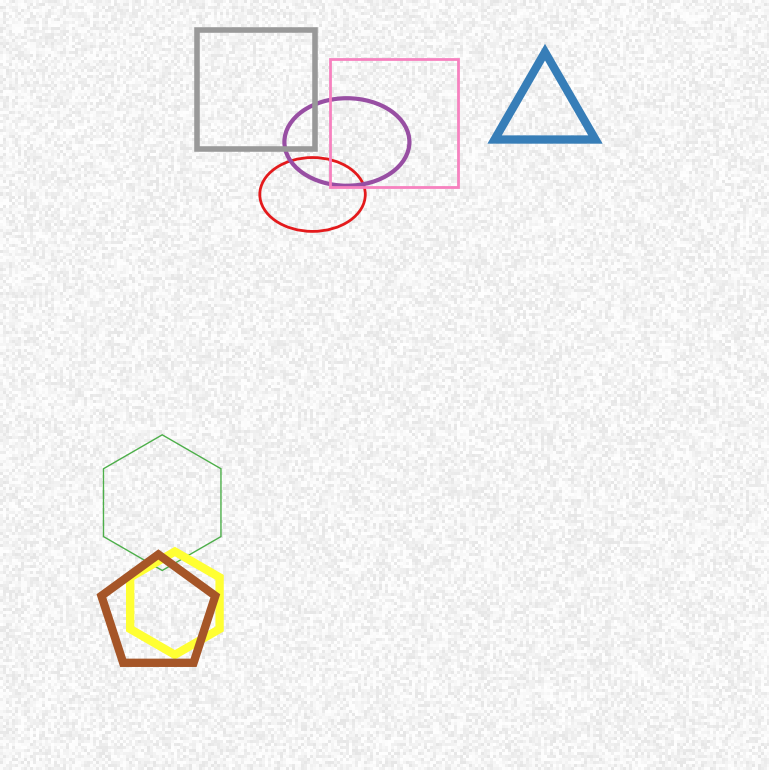[{"shape": "oval", "thickness": 1, "radius": 0.34, "center": [0.406, 0.747]}, {"shape": "triangle", "thickness": 3, "radius": 0.38, "center": [0.708, 0.857]}, {"shape": "hexagon", "thickness": 0.5, "radius": 0.44, "center": [0.211, 0.347]}, {"shape": "oval", "thickness": 1.5, "radius": 0.41, "center": [0.451, 0.816]}, {"shape": "hexagon", "thickness": 3, "radius": 0.34, "center": [0.227, 0.217]}, {"shape": "pentagon", "thickness": 3, "radius": 0.39, "center": [0.206, 0.202]}, {"shape": "square", "thickness": 1, "radius": 0.42, "center": [0.511, 0.84]}, {"shape": "square", "thickness": 2, "radius": 0.38, "center": [0.333, 0.884]}]